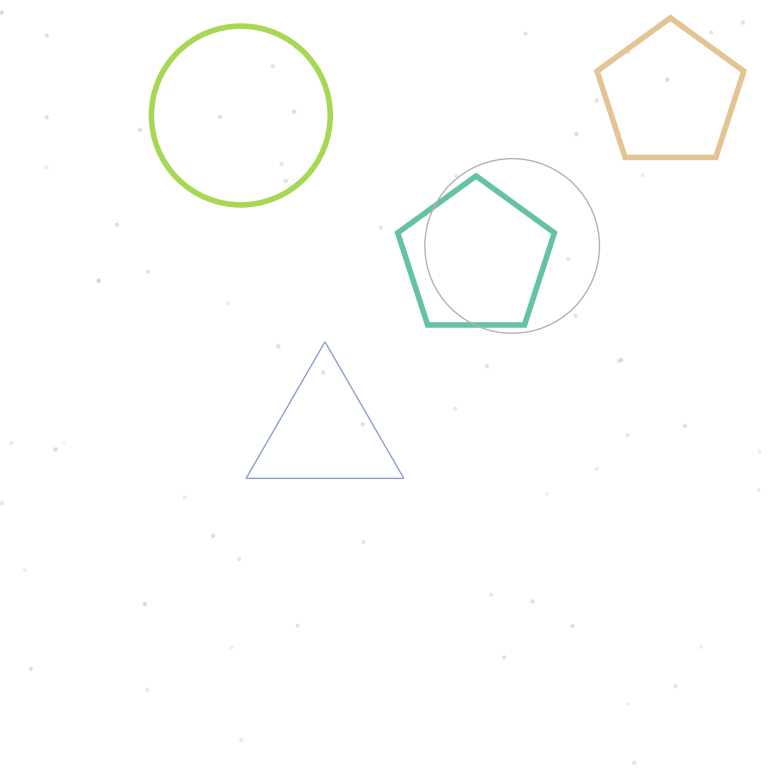[{"shape": "pentagon", "thickness": 2, "radius": 0.53, "center": [0.618, 0.665]}, {"shape": "triangle", "thickness": 0.5, "radius": 0.59, "center": [0.422, 0.438]}, {"shape": "circle", "thickness": 2, "radius": 0.58, "center": [0.313, 0.85]}, {"shape": "pentagon", "thickness": 2, "radius": 0.5, "center": [0.871, 0.877]}, {"shape": "circle", "thickness": 0.5, "radius": 0.57, "center": [0.665, 0.681]}]